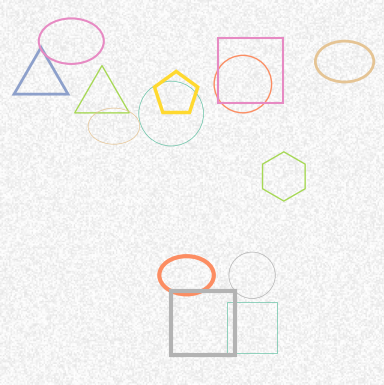[{"shape": "circle", "thickness": 0.5, "radius": 0.42, "center": [0.445, 0.705]}, {"shape": "square", "thickness": 0.5, "radius": 0.33, "center": [0.654, 0.149]}, {"shape": "oval", "thickness": 3, "radius": 0.35, "center": [0.485, 0.285]}, {"shape": "circle", "thickness": 1, "radius": 0.37, "center": [0.631, 0.782]}, {"shape": "triangle", "thickness": 2, "radius": 0.4, "center": [0.107, 0.796]}, {"shape": "oval", "thickness": 1.5, "radius": 0.42, "center": [0.185, 0.893]}, {"shape": "square", "thickness": 1.5, "radius": 0.42, "center": [0.65, 0.818]}, {"shape": "triangle", "thickness": 1, "radius": 0.41, "center": [0.265, 0.748]}, {"shape": "hexagon", "thickness": 1, "radius": 0.32, "center": [0.737, 0.542]}, {"shape": "pentagon", "thickness": 2.5, "radius": 0.3, "center": [0.458, 0.756]}, {"shape": "oval", "thickness": 2, "radius": 0.38, "center": [0.895, 0.84]}, {"shape": "oval", "thickness": 0.5, "radius": 0.34, "center": [0.296, 0.672]}, {"shape": "square", "thickness": 3, "radius": 0.41, "center": [0.527, 0.161]}, {"shape": "circle", "thickness": 0.5, "radius": 0.3, "center": [0.655, 0.285]}]